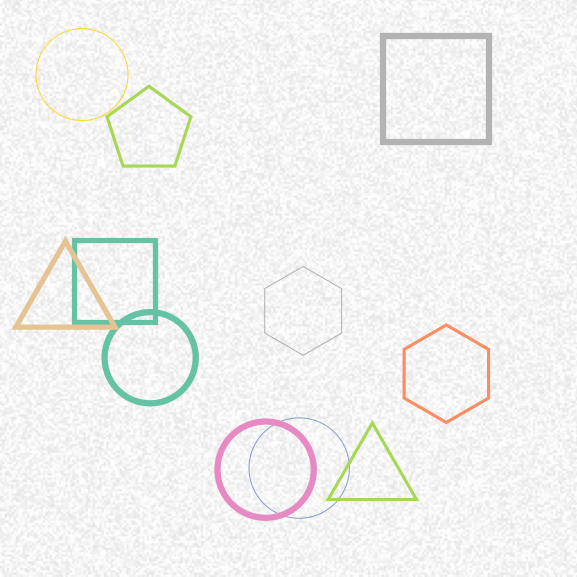[{"shape": "square", "thickness": 2.5, "radius": 0.35, "center": [0.198, 0.513]}, {"shape": "circle", "thickness": 3, "radius": 0.39, "center": [0.26, 0.38]}, {"shape": "hexagon", "thickness": 1.5, "radius": 0.42, "center": [0.773, 0.352]}, {"shape": "circle", "thickness": 0.5, "radius": 0.43, "center": [0.518, 0.189]}, {"shape": "circle", "thickness": 3, "radius": 0.42, "center": [0.46, 0.186]}, {"shape": "pentagon", "thickness": 1.5, "radius": 0.38, "center": [0.258, 0.773]}, {"shape": "triangle", "thickness": 1.5, "radius": 0.44, "center": [0.645, 0.178]}, {"shape": "circle", "thickness": 0.5, "radius": 0.4, "center": [0.142, 0.87]}, {"shape": "triangle", "thickness": 2.5, "radius": 0.5, "center": [0.113, 0.482]}, {"shape": "hexagon", "thickness": 0.5, "radius": 0.38, "center": [0.525, 0.461]}, {"shape": "square", "thickness": 3, "radius": 0.46, "center": [0.756, 0.846]}]